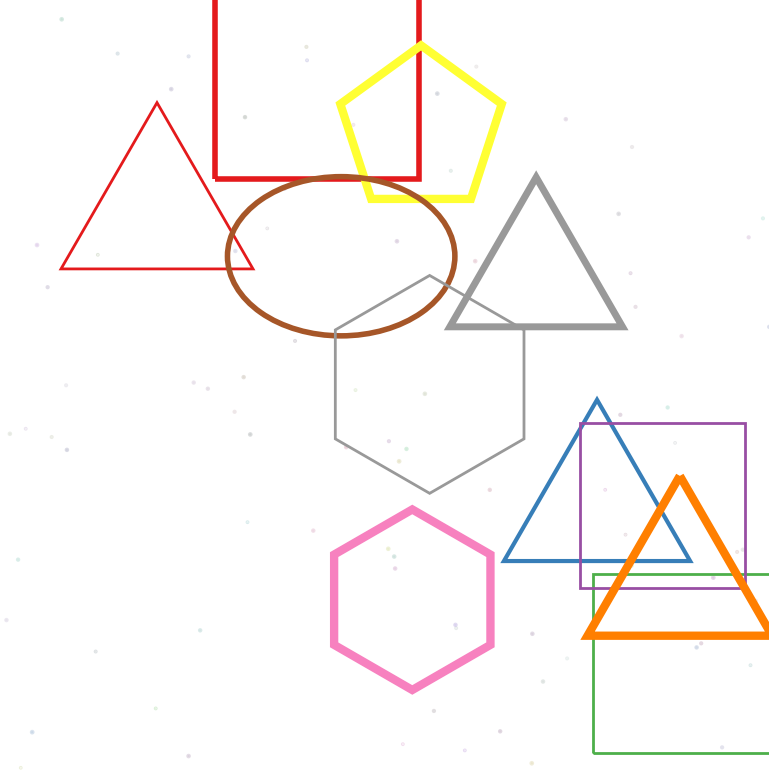[{"shape": "triangle", "thickness": 1, "radius": 0.72, "center": [0.204, 0.723]}, {"shape": "square", "thickness": 2, "radius": 0.66, "center": [0.411, 0.9]}, {"shape": "triangle", "thickness": 1.5, "radius": 0.7, "center": [0.775, 0.341]}, {"shape": "square", "thickness": 1, "radius": 0.58, "center": [0.887, 0.138]}, {"shape": "square", "thickness": 1, "radius": 0.54, "center": [0.861, 0.343]}, {"shape": "triangle", "thickness": 3, "radius": 0.69, "center": [0.883, 0.244]}, {"shape": "pentagon", "thickness": 3, "radius": 0.55, "center": [0.547, 0.831]}, {"shape": "oval", "thickness": 2, "radius": 0.74, "center": [0.443, 0.667]}, {"shape": "hexagon", "thickness": 3, "radius": 0.59, "center": [0.535, 0.221]}, {"shape": "hexagon", "thickness": 1, "radius": 0.71, "center": [0.558, 0.501]}, {"shape": "triangle", "thickness": 2.5, "radius": 0.65, "center": [0.696, 0.64]}]